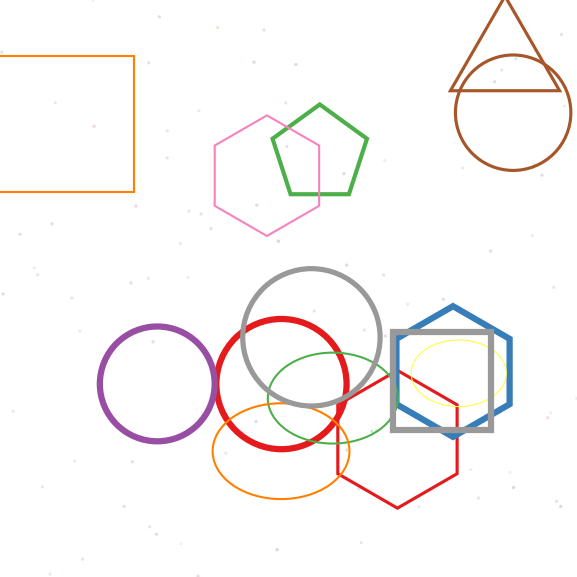[{"shape": "circle", "thickness": 3, "radius": 0.56, "center": [0.487, 0.334]}, {"shape": "hexagon", "thickness": 1.5, "radius": 0.6, "center": [0.688, 0.238]}, {"shape": "hexagon", "thickness": 3, "radius": 0.57, "center": [0.784, 0.356]}, {"shape": "oval", "thickness": 1, "radius": 0.56, "center": [0.576, 0.31]}, {"shape": "pentagon", "thickness": 2, "radius": 0.43, "center": [0.554, 0.732]}, {"shape": "circle", "thickness": 3, "radius": 0.5, "center": [0.272, 0.334]}, {"shape": "square", "thickness": 1, "radius": 0.59, "center": [0.115, 0.784]}, {"shape": "oval", "thickness": 1, "radius": 0.59, "center": [0.487, 0.218]}, {"shape": "oval", "thickness": 0.5, "radius": 0.41, "center": [0.794, 0.353]}, {"shape": "circle", "thickness": 1.5, "radius": 0.5, "center": [0.889, 0.804]}, {"shape": "triangle", "thickness": 1.5, "radius": 0.55, "center": [0.874, 0.897]}, {"shape": "hexagon", "thickness": 1, "radius": 0.52, "center": [0.462, 0.695]}, {"shape": "circle", "thickness": 2.5, "radius": 0.59, "center": [0.539, 0.415]}, {"shape": "square", "thickness": 3, "radius": 0.42, "center": [0.765, 0.339]}]